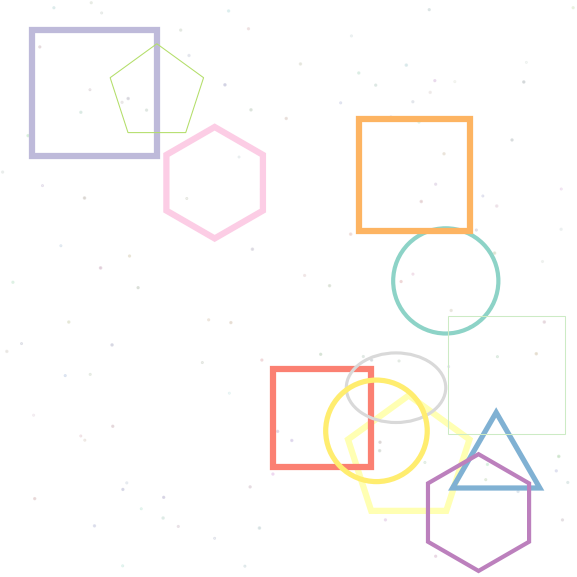[{"shape": "circle", "thickness": 2, "radius": 0.46, "center": [0.772, 0.513]}, {"shape": "pentagon", "thickness": 3, "radius": 0.55, "center": [0.708, 0.204]}, {"shape": "square", "thickness": 3, "radius": 0.54, "center": [0.164, 0.838]}, {"shape": "square", "thickness": 3, "radius": 0.43, "center": [0.558, 0.275]}, {"shape": "triangle", "thickness": 2.5, "radius": 0.44, "center": [0.859, 0.198]}, {"shape": "square", "thickness": 3, "radius": 0.48, "center": [0.718, 0.696]}, {"shape": "pentagon", "thickness": 0.5, "radius": 0.43, "center": [0.272, 0.838]}, {"shape": "hexagon", "thickness": 3, "radius": 0.48, "center": [0.372, 0.683]}, {"shape": "oval", "thickness": 1.5, "radius": 0.43, "center": [0.686, 0.328]}, {"shape": "hexagon", "thickness": 2, "radius": 0.51, "center": [0.829, 0.112]}, {"shape": "square", "thickness": 0.5, "radius": 0.51, "center": [0.876, 0.35]}, {"shape": "circle", "thickness": 2.5, "radius": 0.44, "center": [0.652, 0.253]}]